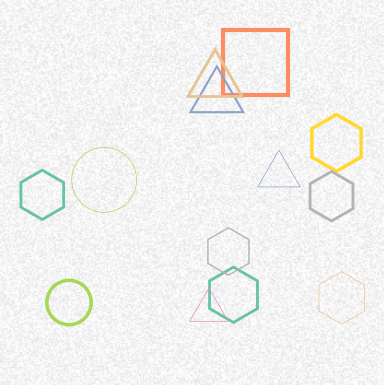[{"shape": "hexagon", "thickness": 2, "radius": 0.36, "center": [0.606, 0.234]}, {"shape": "hexagon", "thickness": 2, "radius": 0.32, "center": [0.11, 0.494]}, {"shape": "square", "thickness": 3, "radius": 0.42, "center": [0.664, 0.838]}, {"shape": "triangle", "thickness": 1.5, "radius": 0.4, "center": [0.563, 0.748]}, {"shape": "triangle", "thickness": 0.5, "radius": 0.32, "center": [0.725, 0.546]}, {"shape": "triangle", "thickness": 0.5, "radius": 0.29, "center": [0.543, 0.194]}, {"shape": "circle", "thickness": 0.5, "radius": 0.42, "center": [0.271, 0.533]}, {"shape": "circle", "thickness": 2.5, "radius": 0.29, "center": [0.179, 0.214]}, {"shape": "hexagon", "thickness": 2.5, "radius": 0.37, "center": [0.874, 0.629]}, {"shape": "triangle", "thickness": 2, "radius": 0.41, "center": [0.559, 0.79]}, {"shape": "hexagon", "thickness": 0.5, "radius": 0.34, "center": [0.887, 0.226]}, {"shape": "hexagon", "thickness": 1, "radius": 0.31, "center": [0.593, 0.347]}, {"shape": "hexagon", "thickness": 2, "radius": 0.32, "center": [0.861, 0.49]}]